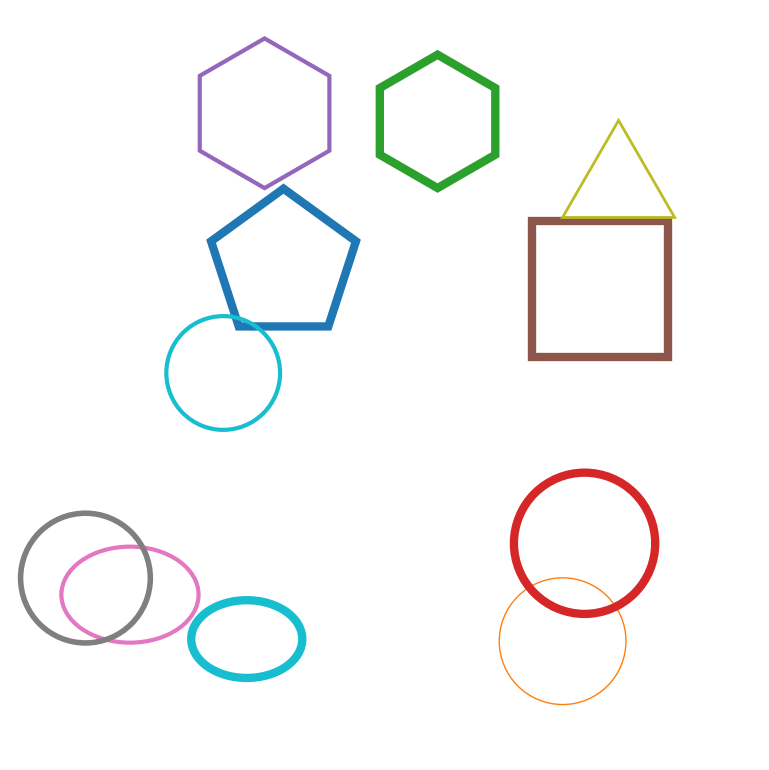[{"shape": "pentagon", "thickness": 3, "radius": 0.49, "center": [0.368, 0.656]}, {"shape": "circle", "thickness": 0.5, "radius": 0.41, "center": [0.731, 0.167]}, {"shape": "hexagon", "thickness": 3, "radius": 0.43, "center": [0.568, 0.842]}, {"shape": "circle", "thickness": 3, "radius": 0.46, "center": [0.759, 0.294]}, {"shape": "hexagon", "thickness": 1.5, "radius": 0.49, "center": [0.344, 0.853]}, {"shape": "square", "thickness": 3, "radius": 0.44, "center": [0.779, 0.625]}, {"shape": "oval", "thickness": 1.5, "radius": 0.45, "center": [0.169, 0.228]}, {"shape": "circle", "thickness": 2, "radius": 0.42, "center": [0.111, 0.249]}, {"shape": "triangle", "thickness": 1, "radius": 0.42, "center": [0.803, 0.76]}, {"shape": "oval", "thickness": 3, "radius": 0.36, "center": [0.32, 0.17]}, {"shape": "circle", "thickness": 1.5, "radius": 0.37, "center": [0.29, 0.516]}]